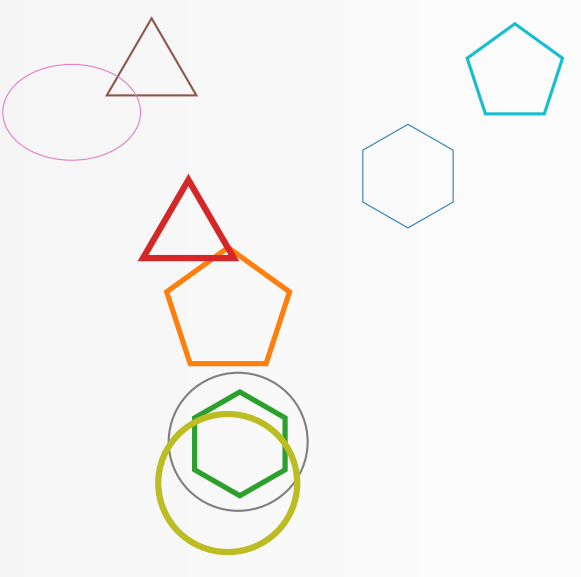[{"shape": "hexagon", "thickness": 0.5, "radius": 0.45, "center": [0.702, 0.694]}, {"shape": "pentagon", "thickness": 2.5, "radius": 0.56, "center": [0.392, 0.459]}, {"shape": "hexagon", "thickness": 2.5, "radius": 0.45, "center": [0.413, 0.231]}, {"shape": "triangle", "thickness": 3, "radius": 0.45, "center": [0.324, 0.597]}, {"shape": "triangle", "thickness": 1, "radius": 0.45, "center": [0.261, 0.878]}, {"shape": "oval", "thickness": 0.5, "radius": 0.59, "center": [0.123, 0.805]}, {"shape": "circle", "thickness": 1, "radius": 0.6, "center": [0.41, 0.234]}, {"shape": "circle", "thickness": 3, "radius": 0.6, "center": [0.392, 0.163]}, {"shape": "pentagon", "thickness": 1.5, "radius": 0.43, "center": [0.886, 0.872]}]